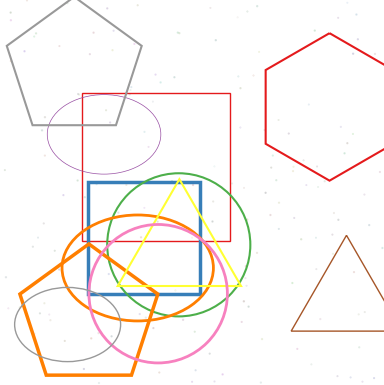[{"shape": "hexagon", "thickness": 1.5, "radius": 0.96, "center": [0.856, 0.722]}, {"shape": "square", "thickness": 1, "radius": 0.96, "center": [0.405, 0.566]}, {"shape": "square", "thickness": 2.5, "radius": 0.72, "center": [0.374, 0.382]}, {"shape": "circle", "thickness": 1.5, "radius": 0.93, "center": [0.464, 0.364]}, {"shape": "oval", "thickness": 0.5, "radius": 0.74, "center": [0.27, 0.651]}, {"shape": "oval", "thickness": 2, "radius": 0.98, "center": [0.358, 0.304]}, {"shape": "pentagon", "thickness": 2.5, "radius": 0.94, "center": [0.231, 0.178]}, {"shape": "triangle", "thickness": 1.5, "radius": 0.92, "center": [0.466, 0.35]}, {"shape": "triangle", "thickness": 1, "radius": 0.83, "center": [0.9, 0.223]}, {"shape": "circle", "thickness": 2, "radius": 0.9, "center": [0.411, 0.237]}, {"shape": "pentagon", "thickness": 1.5, "radius": 0.92, "center": [0.193, 0.824]}, {"shape": "oval", "thickness": 1, "radius": 0.69, "center": [0.176, 0.157]}]